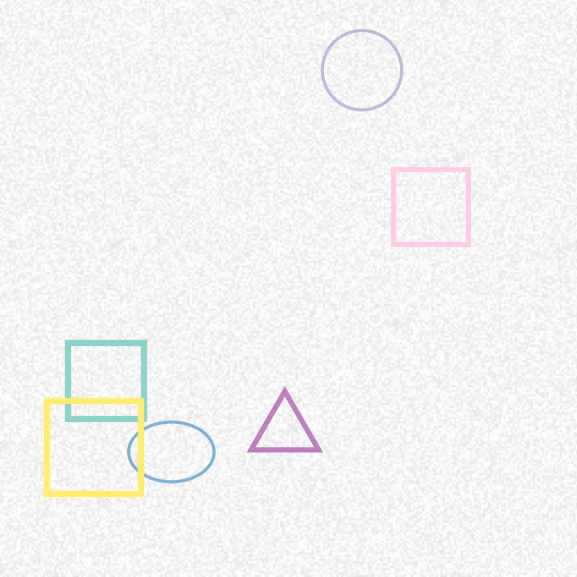[{"shape": "square", "thickness": 3, "radius": 0.33, "center": [0.183, 0.339]}, {"shape": "circle", "thickness": 1.5, "radius": 0.34, "center": [0.627, 0.878]}, {"shape": "oval", "thickness": 1.5, "radius": 0.37, "center": [0.297, 0.217]}, {"shape": "square", "thickness": 2.5, "radius": 0.32, "center": [0.745, 0.641]}, {"shape": "triangle", "thickness": 2.5, "radius": 0.34, "center": [0.493, 0.254]}, {"shape": "square", "thickness": 3, "radius": 0.4, "center": [0.163, 0.224]}]